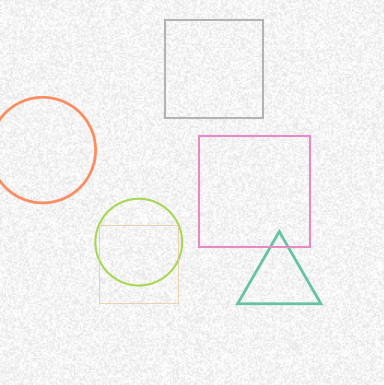[{"shape": "triangle", "thickness": 2, "radius": 0.63, "center": [0.725, 0.273]}, {"shape": "circle", "thickness": 2, "radius": 0.69, "center": [0.111, 0.61]}, {"shape": "square", "thickness": 1.5, "radius": 0.72, "center": [0.661, 0.503]}, {"shape": "circle", "thickness": 1.5, "radius": 0.56, "center": [0.36, 0.371]}, {"shape": "square", "thickness": 0.5, "radius": 0.51, "center": [0.36, 0.314]}, {"shape": "square", "thickness": 1.5, "radius": 0.64, "center": [0.556, 0.821]}]